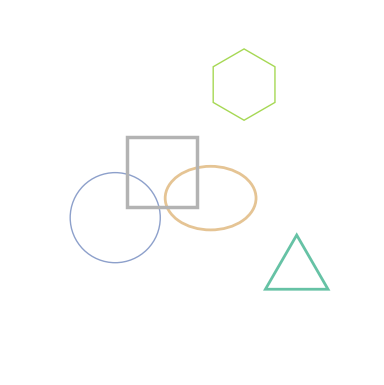[{"shape": "triangle", "thickness": 2, "radius": 0.47, "center": [0.771, 0.296]}, {"shape": "circle", "thickness": 1, "radius": 0.58, "center": [0.299, 0.435]}, {"shape": "hexagon", "thickness": 1, "radius": 0.46, "center": [0.634, 0.78]}, {"shape": "oval", "thickness": 2, "radius": 0.59, "center": [0.547, 0.485]}, {"shape": "square", "thickness": 2.5, "radius": 0.45, "center": [0.421, 0.554]}]